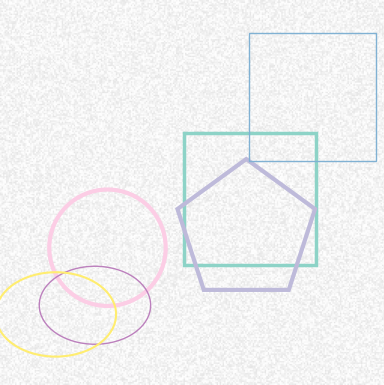[{"shape": "square", "thickness": 2.5, "radius": 0.86, "center": [0.65, 0.482]}, {"shape": "pentagon", "thickness": 3, "radius": 0.94, "center": [0.64, 0.399]}, {"shape": "square", "thickness": 1, "radius": 0.83, "center": [0.812, 0.748]}, {"shape": "circle", "thickness": 3, "radius": 0.76, "center": [0.279, 0.356]}, {"shape": "oval", "thickness": 1, "radius": 0.72, "center": [0.247, 0.207]}, {"shape": "oval", "thickness": 1.5, "radius": 0.78, "center": [0.145, 0.183]}]